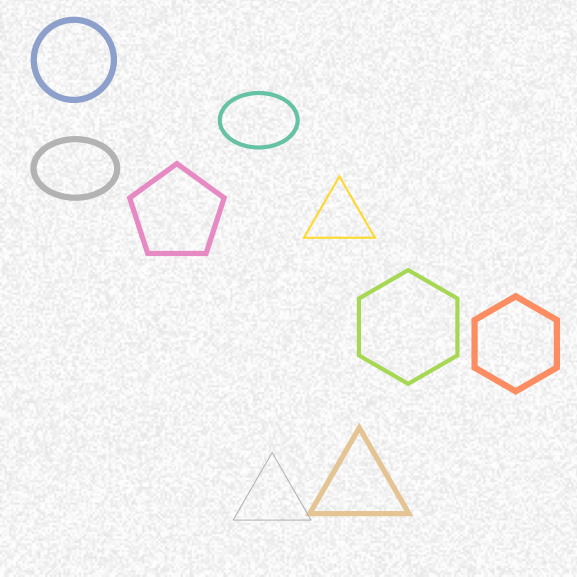[{"shape": "oval", "thickness": 2, "radius": 0.34, "center": [0.448, 0.791]}, {"shape": "hexagon", "thickness": 3, "radius": 0.41, "center": [0.893, 0.404]}, {"shape": "circle", "thickness": 3, "radius": 0.35, "center": [0.128, 0.896]}, {"shape": "pentagon", "thickness": 2.5, "radius": 0.43, "center": [0.306, 0.63]}, {"shape": "hexagon", "thickness": 2, "radius": 0.49, "center": [0.707, 0.433]}, {"shape": "triangle", "thickness": 1, "radius": 0.35, "center": [0.588, 0.623]}, {"shape": "triangle", "thickness": 2.5, "radius": 0.5, "center": [0.622, 0.159]}, {"shape": "triangle", "thickness": 0.5, "radius": 0.39, "center": [0.471, 0.137]}, {"shape": "oval", "thickness": 3, "radius": 0.36, "center": [0.13, 0.707]}]